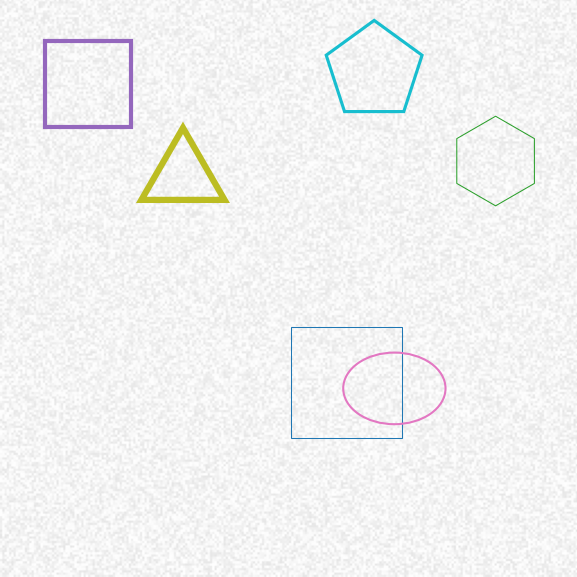[{"shape": "square", "thickness": 0.5, "radius": 0.48, "center": [0.6, 0.337]}, {"shape": "hexagon", "thickness": 0.5, "radius": 0.39, "center": [0.858, 0.72]}, {"shape": "square", "thickness": 2, "radius": 0.37, "center": [0.152, 0.853]}, {"shape": "oval", "thickness": 1, "radius": 0.44, "center": [0.683, 0.327]}, {"shape": "triangle", "thickness": 3, "radius": 0.42, "center": [0.317, 0.695]}, {"shape": "pentagon", "thickness": 1.5, "radius": 0.44, "center": [0.648, 0.877]}]